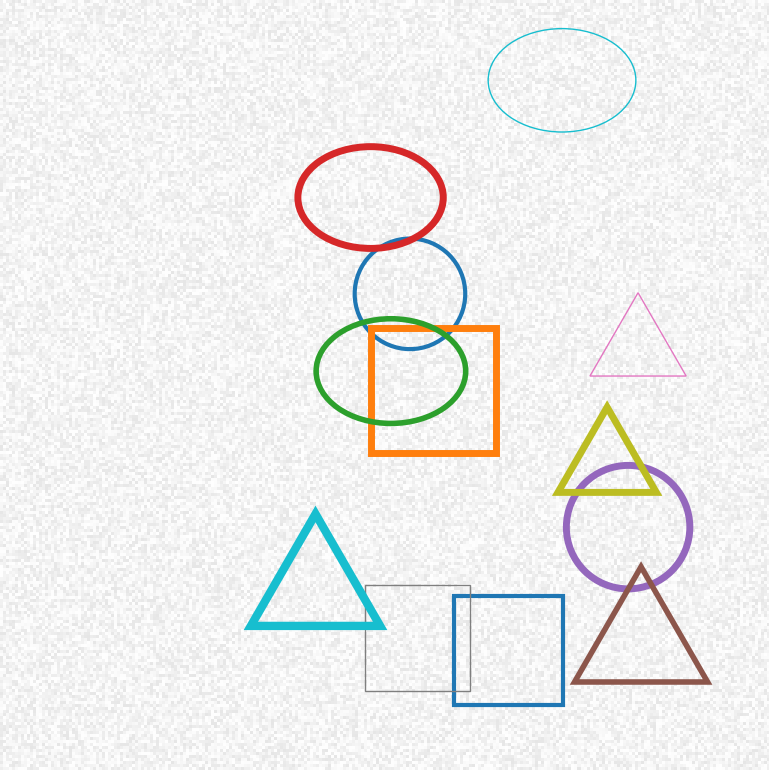[{"shape": "circle", "thickness": 1.5, "radius": 0.36, "center": [0.532, 0.618]}, {"shape": "square", "thickness": 1.5, "radius": 0.35, "center": [0.66, 0.155]}, {"shape": "square", "thickness": 2.5, "radius": 0.4, "center": [0.563, 0.493]}, {"shape": "oval", "thickness": 2, "radius": 0.49, "center": [0.508, 0.518]}, {"shape": "oval", "thickness": 2.5, "radius": 0.47, "center": [0.481, 0.743]}, {"shape": "circle", "thickness": 2.5, "radius": 0.4, "center": [0.816, 0.315]}, {"shape": "triangle", "thickness": 2, "radius": 0.5, "center": [0.833, 0.164]}, {"shape": "triangle", "thickness": 0.5, "radius": 0.36, "center": [0.829, 0.548]}, {"shape": "square", "thickness": 0.5, "radius": 0.34, "center": [0.542, 0.171]}, {"shape": "triangle", "thickness": 2.5, "radius": 0.37, "center": [0.788, 0.397]}, {"shape": "triangle", "thickness": 3, "radius": 0.48, "center": [0.41, 0.236]}, {"shape": "oval", "thickness": 0.5, "radius": 0.48, "center": [0.73, 0.896]}]